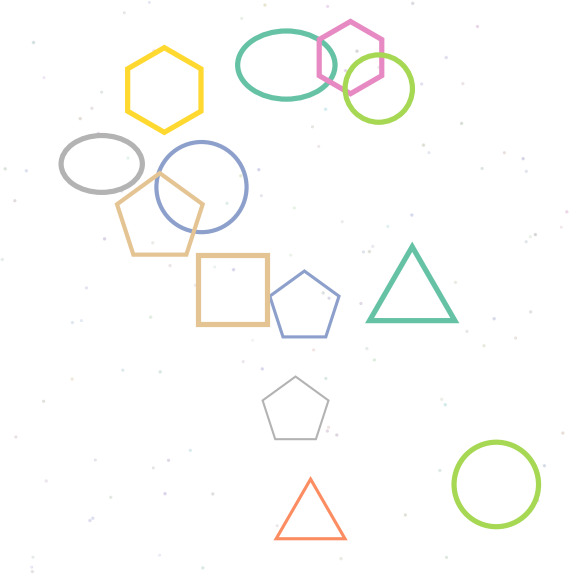[{"shape": "oval", "thickness": 2.5, "radius": 0.42, "center": [0.496, 0.886]}, {"shape": "triangle", "thickness": 2.5, "radius": 0.43, "center": [0.714, 0.487]}, {"shape": "triangle", "thickness": 1.5, "radius": 0.34, "center": [0.538, 0.101]}, {"shape": "pentagon", "thickness": 1.5, "radius": 0.32, "center": [0.527, 0.467]}, {"shape": "circle", "thickness": 2, "radius": 0.39, "center": [0.349, 0.675]}, {"shape": "hexagon", "thickness": 2.5, "radius": 0.31, "center": [0.607, 0.899]}, {"shape": "circle", "thickness": 2.5, "radius": 0.29, "center": [0.656, 0.846]}, {"shape": "circle", "thickness": 2.5, "radius": 0.37, "center": [0.859, 0.16]}, {"shape": "hexagon", "thickness": 2.5, "radius": 0.37, "center": [0.285, 0.843]}, {"shape": "square", "thickness": 2.5, "radius": 0.3, "center": [0.402, 0.498]}, {"shape": "pentagon", "thickness": 2, "radius": 0.39, "center": [0.277, 0.621]}, {"shape": "pentagon", "thickness": 1, "radius": 0.3, "center": [0.512, 0.287]}, {"shape": "oval", "thickness": 2.5, "radius": 0.35, "center": [0.176, 0.715]}]